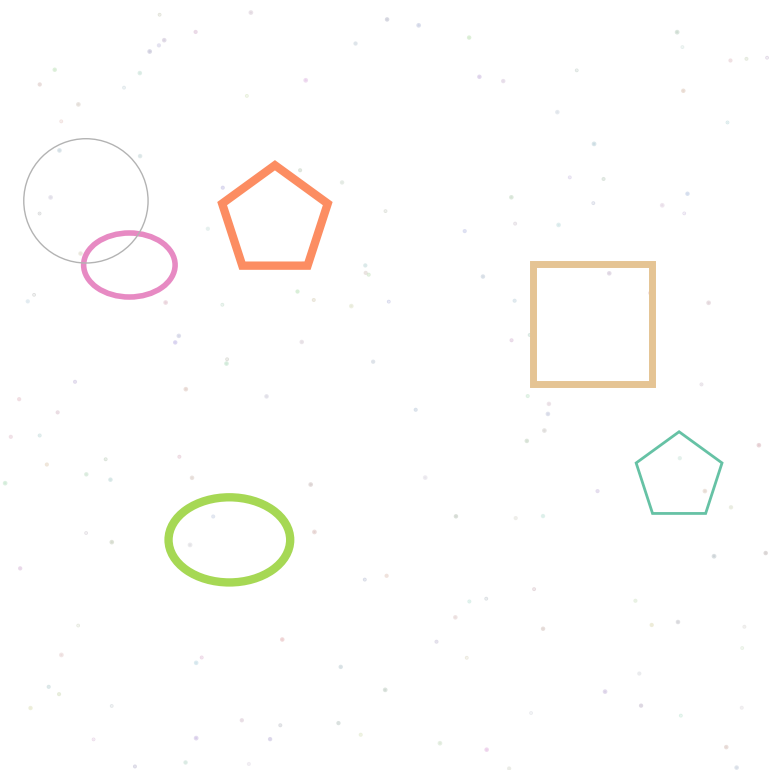[{"shape": "pentagon", "thickness": 1, "radius": 0.29, "center": [0.882, 0.381]}, {"shape": "pentagon", "thickness": 3, "radius": 0.36, "center": [0.357, 0.713]}, {"shape": "oval", "thickness": 2, "radius": 0.3, "center": [0.168, 0.656]}, {"shape": "oval", "thickness": 3, "radius": 0.39, "center": [0.298, 0.299]}, {"shape": "square", "thickness": 2.5, "radius": 0.39, "center": [0.77, 0.58]}, {"shape": "circle", "thickness": 0.5, "radius": 0.4, "center": [0.112, 0.739]}]